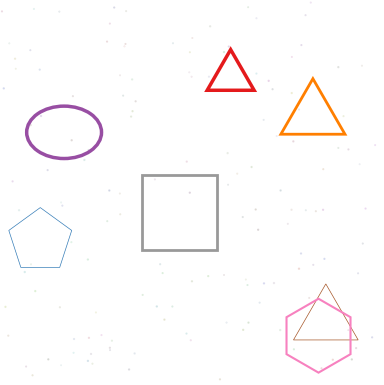[{"shape": "triangle", "thickness": 2.5, "radius": 0.35, "center": [0.599, 0.801]}, {"shape": "pentagon", "thickness": 0.5, "radius": 0.43, "center": [0.105, 0.375]}, {"shape": "oval", "thickness": 2.5, "radius": 0.49, "center": [0.166, 0.656]}, {"shape": "triangle", "thickness": 2, "radius": 0.48, "center": [0.813, 0.699]}, {"shape": "triangle", "thickness": 0.5, "radius": 0.49, "center": [0.846, 0.166]}, {"shape": "hexagon", "thickness": 1.5, "radius": 0.48, "center": [0.827, 0.128]}, {"shape": "square", "thickness": 2, "radius": 0.49, "center": [0.466, 0.448]}]